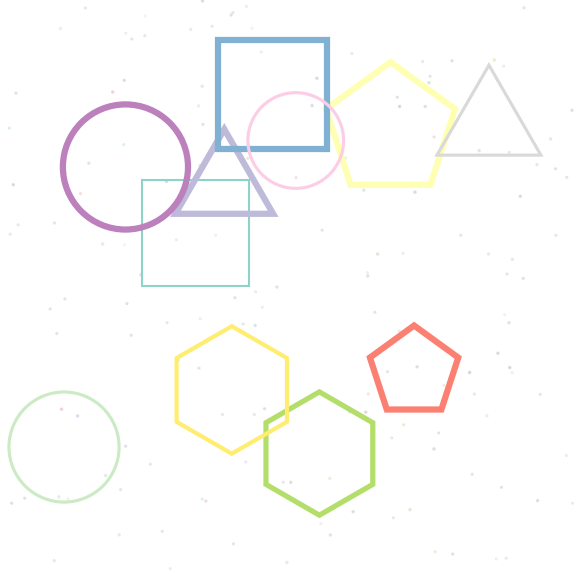[{"shape": "square", "thickness": 1, "radius": 0.46, "center": [0.338, 0.596]}, {"shape": "pentagon", "thickness": 3, "radius": 0.59, "center": [0.676, 0.774]}, {"shape": "triangle", "thickness": 3, "radius": 0.49, "center": [0.388, 0.678]}, {"shape": "pentagon", "thickness": 3, "radius": 0.4, "center": [0.717, 0.355]}, {"shape": "square", "thickness": 3, "radius": 0.47, "center": [0.472, 0.836]}, {"shape": "hexagon", "thickness": 2.5, "radius": 0.53, "center": [0.553, 0.214]}, {"shape": "circle", "thickness": 1.5, "radius": 0.41, "center": [0.512, 0.756]}, {"shape": "triangle", "thickness": 1.5, "radius": 0.52, "center": [0.847, 0.782]}, {"shape": "circle", "thickness": 3, "radius": 0.54, "center": [0.217, 0.71]}, {"shape": "circle", "thickness": 1.5, "radius": 0.48, "center": [0.111, 0.225]}, {"shape": "hexagon", "thickness": 2, "radius": 0.55, "center": [0.401, 0.324]}]